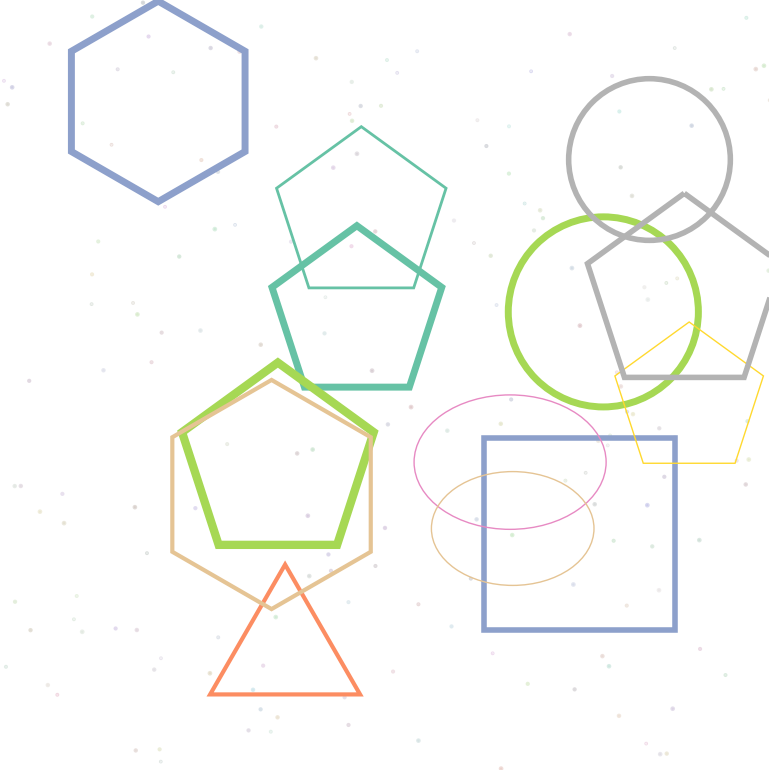[{"shape": "pentagon", "thickness": 2.5, "radius": 0.58, "center": [0.463, 0.591]}, {"shape": "pentagon", "thickness": 1, "radius": 0.58, "center": [0.469, 0.72]}, {"shape": "triangle", "thickness": 1.5, "radius": 0.56, "center": [0.37, 0.154]}, {"shape": "square", "thickness": 2, "radius": 0.62, "center": [0.753, 0.307]}, {"shape": "hexagon", "thickness": 2.5, "radius": 0.65, "center": [0.205, 0.868]}, {"shape": "oval", "thickness": 0.5, "radius": 0.62, "center": [0.662, 0.4]}, {"shape": "pentagon", "thickness": 3, "radius": 0.65, "center": [0.361, 0.398]}, {"shape": "circle", "thickness": 2.5, "radius": 0.62, "center": [0.784, 0.595]}, {"shape": "pentagon", "thickness": 0.5, "radius": 0.51, "center": [0.895, 0.48]}, {"shape": "oval", "thickness": 0.5, "radius": 0.53, "center": [0.666, 0.314]}, {"shape": "hexagon", "thickness": 1.5, "radius": 0.74, "center": [0.353, 0.358]}, {"shape": "circle", "thickness": 2, "radius": 0.52, "center": [0.844, 0.793]}, {"shape": "pentagon", "thickness": 2, "radius": 0.66, "center": [0.889, 0.617]}]